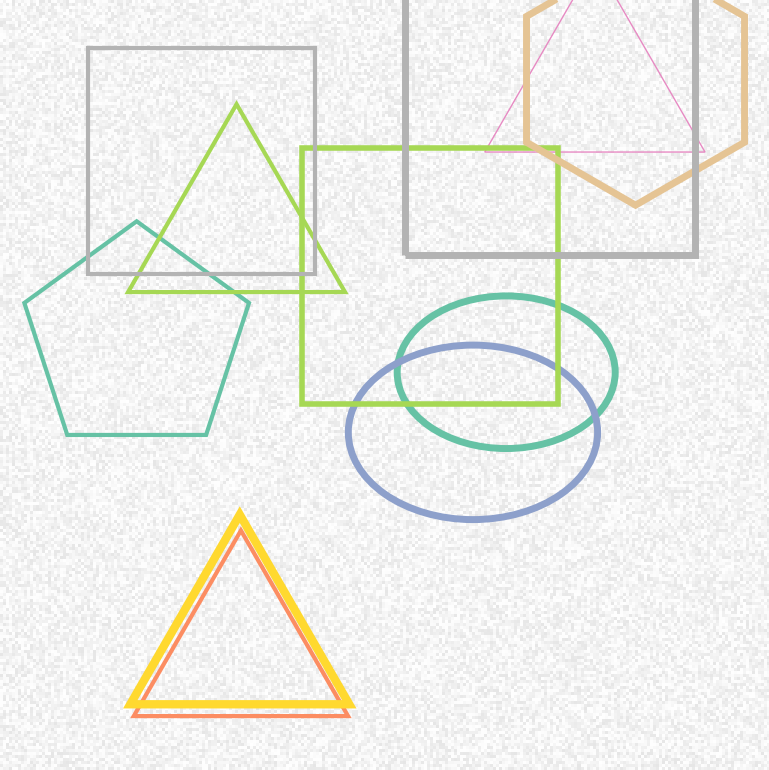[{"shape": "pentagon", "thickness": 1.5, "radius": 0.77, "center": [0.178, 0.559]}, {"shape": "oval", "thickness": 2.5, "radius": 0.71, "center": [0.657, 0.517]}, {"shape": "triangle", "thickness": 1.5, "radius": 0.8, "center": [0.313, 0.15]}, {"shape": "oval", "thickness": 2.5, "radius": 0.81, "center": [0.614, 0.439]}, {"shape": "triangle", "thickness": 0.5, "radius": 0.83, "center": [0.773, 0.885]}, {"shape": "square", "thickness": 2, "radius": 0.83, "center": [0.558, 0.642]}, {"shape": "triangle", "thickness": 1.5, "radius": 0.81, "center": [0.307, 0.702]}, {"shape": "triangle", "thickness": 3, "radius": 0.82, "center": [0.311, 0.167]}, {"shape": "hexagon", "thickness": 2.5, "radius": 0.82, "center": [0.825, 0.897]}, {"shape": "square", "thickness": 1.5, "radius": 0.74, "center": [0.261, 0.791]}, {"shape": "square", "thickness": 2.5, "radius": 0.94, "center": [0.715, 0.858]}]